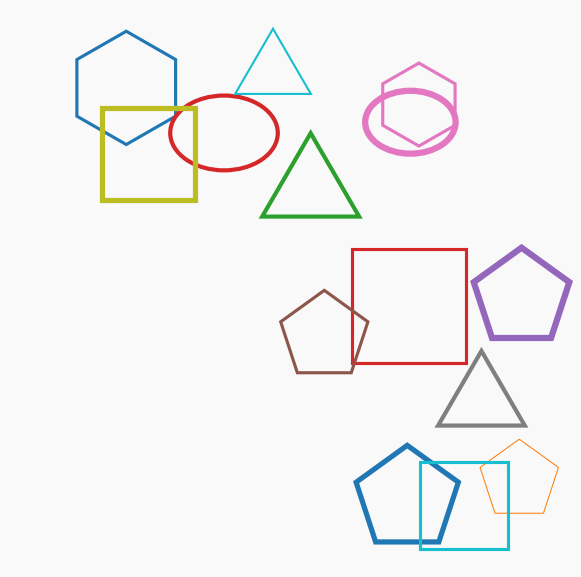[{"shape": "hexagon", "thickness": 1.5, "radius": 0.49, "center": [0.217, 0.847]}, {"shape": "pentagon", "thickness": 2.5, "radius": 0.46, "center": [0.701, 0.136]}, {"shape": "pentagon", "thickness": 0.5, "radius": 0.35, "center": [0.893, 0.168]}, {"shape": "triangle", "thickness": 2, "radius": 0.48, "center": [0.534, 0.672]}, {"shape": "oval", "thickness": 2, "radius": 0.46, "center": [0.385, 0.769]}, {"shape": "square", "thickness": 1.5, "radius": 0.49, "center": [0.704, 0.469]}, {"shape": "pentagon", "thickness": 3, "radius": 0.43, "center": [0.897, 0.484]}, {"shape": "pentagon", "thickness": 1.5, "radius": 0.39, "center": [0.558, 0.417]}, {"shape": "hexagon", "thickness": 1.5, "radius": 0.36, "center": [0.721, 0.818]}, {"shape": "oval", "thickness": 3, "radius": 0.39, "center": [0.706, 0.788]}, {"shape": "triangle", "thickness": 2, "radius": 0.43, "center": [0.828, 0.305]}, {"shape": "square", "thickness": 2.5, "radius": 0.4, "center": [0.256, 0.732]}, {"shape": "square", "thickness": 1.5, "radius": 0.38, "center": [0.798, 0.124]}, {"shape": "triangle", "thickness": 1, "radius": 0.38, "center": [0.47, 0.874]}]